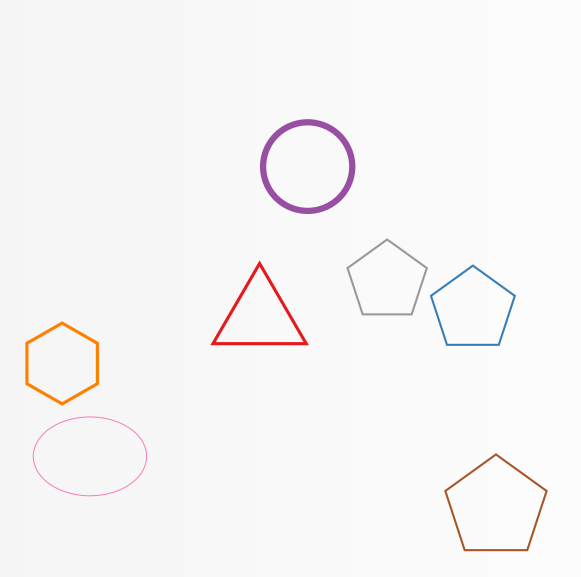[{"shape": "triangle", "thickness": 1.5, "radius": 0.46, "center": [0.447, 0.45]}, {"shape": "pentagon", "thickness": 1, "radius": 0.38, "center": [0.814, 0.463]}, {"shape": "circle", "thickness": 3, "radius": 0.38, "center": [0.529, 0.711]}, {"shape": "hexagon", "thickness": 1.5, "radius": 0.35, "center": [0.107, 0.37]}, {"shape": "pentagon", "thickness": 1, "radius": 0.46, "center": [0.853, 0.121]}, {"shape": "oval", "thickness": 0.5, "radius": 0.49, "center": [0.155, 0.209]}, {"shape": "pentagon", "thickness": 1, "radius": 0.36, "center": [0.666, 0.513]}]